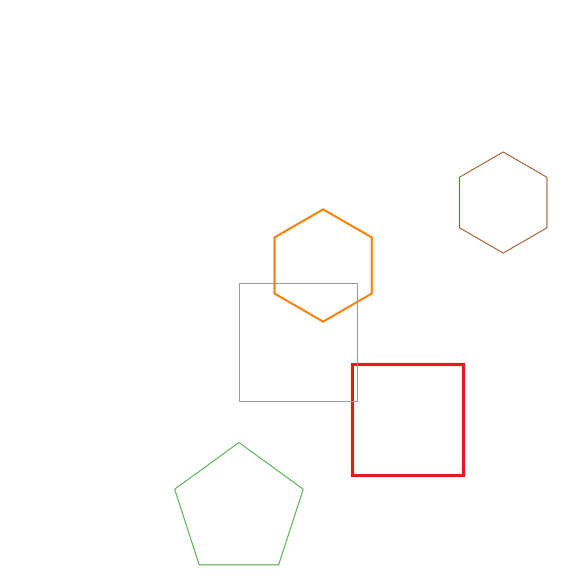[{"shape": "square", "thickness": 1.5, "radius": 0.48, "center": [0.705, 0.273]}, {"shape": "pentagon", "thickness": 0.5, "radius": 0.59, "center": [0.414, 0.116]}, {"shape": "hexagon", "thickness": 1, "radius": 0.49, "center": [0.56, 0.539]}, {"shape": "hexagon", "thickness": 0.5, "radius": 0.44, "center": [0.871, 0.648]}, {"shape": "square", "thickness": 0.5, "radius": 0.51, "center": [0.516, 0.408]}]